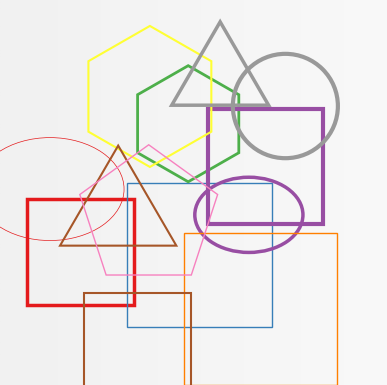[{"shape": "oval", "thickness": 0.5, "radius": 0.95, "center": [0.129, 0.509]}, {"shape": "square", "thickness": 2.5, "radius": 0.69, "center": [0.208, 0.345]}, {"shape": "square", "thickness": 1, "radius": 0.94, "center": [0.515, 0.337]}, {"shape": "hexagon", "thickness": 2, "radius": 0.75, "center": [0.486, 0.679]}, {"shape": "oval", "thickness": 2.5, "radius": 0.7, "center": [0.642, 0.442]}, {"shape": "square", "thickness": 3, "radius": 0.74, "center": [0.684, 0.568]}, {"shape": "square", "thickness": 1, "radius": 0.98, "center": [0.672, 0.197]}, {"shape": "hexagon", "thickness": 1.5, "radius": 0.92, "center": [0.387, 0.749]}, {"shape": "square", "thickness": 1.5, "radius": 0.69, "center": [0.355, 0.101]}, {"shape": "triangle", "thickness": 1.5, "radius": 0.87, "center": [0.305, 0.449]}, {"shape": "pentagon", "thickness": 1, "radius": 0.93, "center": [0.384, 0.437]}, {"shape": "circle", "thickness": 3, "radius": 0.68, "center": [0.736, 0.725]}, {"shape": "triangle", "thickness": 2.5, "radius": 0.72, "center": [0.568, 0.799]}]